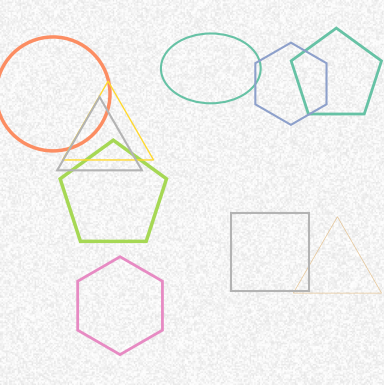[{"shape": "pentagon", "thickness": 2, "radius": 0.62, "center": [0.874, 0.804]}, {"shape": "oval", "thickness": 1.5, "radius": 0.65, "center": [0.548, 0.822]}, {"shape": "circle", "thickness": 2.5, "radius": 0.74, "center": [0.138, 0.756]}, {"shape": "hexagon", "thickness": 1.5, "radius": 0.53, "center": [0.756, 0.782]}, {"shape": "hexagon", "thickness": 2, "radius": 0.64, "center": [0.312, 0.206]}, {"shape": "pentagon", "thickness": 2.5, "radius": 0.73, "center": [0.294, 0.491]}, {"shape": "triangle", "thickness": 1, "radius": 0.68, "center": [0.281, 0.653]}, {"shape": "triangle", "thickness": 0.5, "radius": 0.66, "center": [0.876, 0.305]}, {"shape": "square", "thickness": 1.5, "radius": 0.5, "center": [0.702, 0.345]}, {"shape": "triangle", "thickness": 1.5, "radius": 0.64, "center": [0.259, 0.621]}]